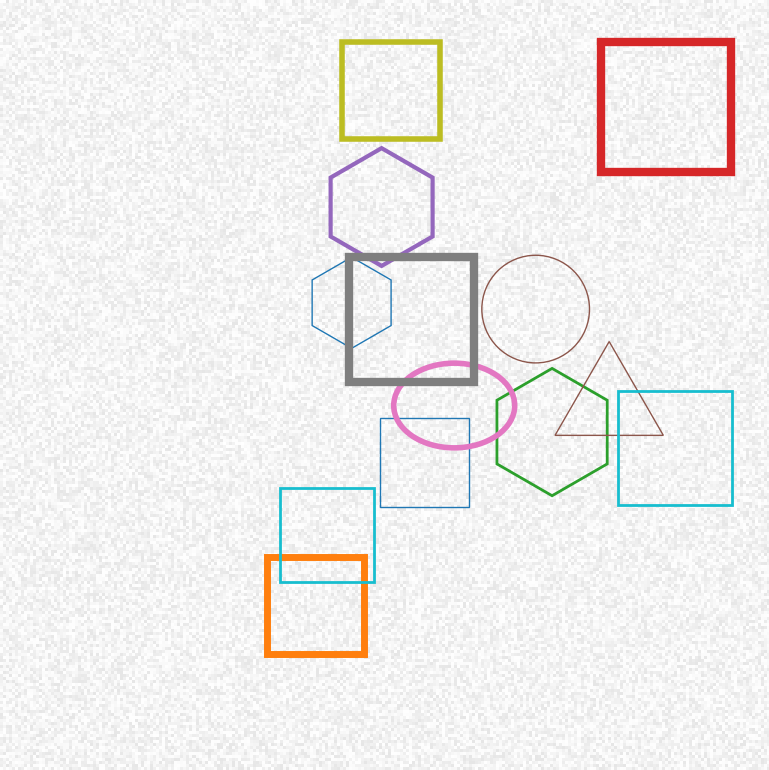[{"shape": "square", "thickness": 0.5, "radius": 0.29, "center": [0.552, 0.399]}, {"shape": "hexagon", "thickness": 0.5, "radius": 0.3, "center": [0.457, 0.607]}, {"shape": "square", "thickness": 2.5, "radius": 0.32, "center": [0.41, 0.213]}, {"shape": "hexagon", "thickness": 1, "radius": 0.41, "center": [0.717, 0.439]}, {"shape": "square", "thickness": 3, "radius": 0.42, "center": [0.865, 0.861]}, {"shape": "hexagon", "thickness": 1.5, "radius": 0.38, "center": [0.496, 0.731]}, {"shape": "triangle", "thickness": 0.5, "radius": 0.41, "center": [0.791, 0.475]}, {"shape": "circle", "thickness": 0.5, "radius": 0.35, "center": [0.696, 0.599]}, {"shape": "oval", "thickness": 2, "radius": 0.39, "center": [0.59, 0.473]}, {"shape": "square", "thickness": 3, "radius": 0.41, "center": [0.534, 0.585]}, {"shape": "square", "thickness": 2, "radius": 0.32, "center": [0.508, 0.882]}, {"shape": "square", "thickness": 1, "radius": 0.37, "center": [0.876, 0.418]}, {"shape": "square", "thickness": 1, "radius": 0.3, "center": [0.425, 0.305]}]